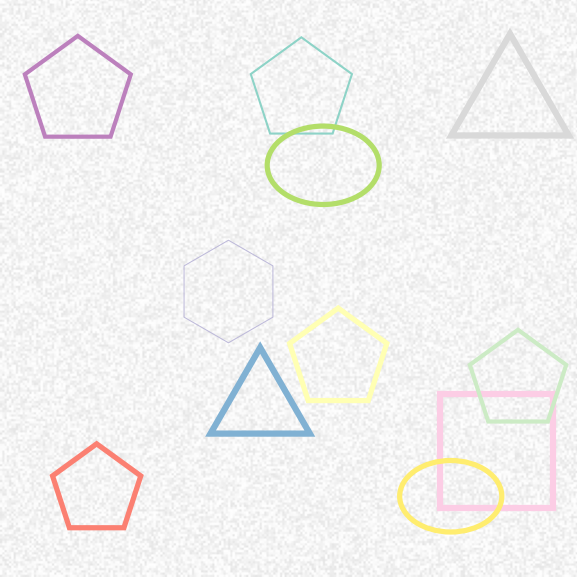[{"shape": "pentagon", "thickness": 1, "radius": 0.46, "center": [0.522, 0.842]}, {"shape": "pentagon", "thickness": 2.5, "radius": 0.44, "center": [0.586, 0.377]}, {"shape": "hexagon", "thickness": 0.5, "radius": 0.44, "center": [0.396, 0.494]}, {"shape": "pentagon", "thickness": 2.5, "radius": 0.4, "center": [0.167, 0.15]}, {"shape": "triangle", "thickness": 3, "radius": 0.5, "center": [0.451, 0.298]}, {"shape": "oval", "thickness": 2.5, "radius": 0.48, "center": [0.56, 0.713]}, {"shape": "square", "thickness": 3, "radius": 0.49, "center": [0.86, 0.218]}, {"shape": "triangle", "thickness": 3, "radius": 0.59, "center": [0.883, 0.823]}, {"shape": "pentagon", "thickness": 2, "radius": 0.48, "center": [0.135, 0.841]}, {"shape": "pentagon", "thickness": 2, "radius": 0.44, "center": [0.897, 0.34]}, {"shape": "oval", "thickness": 2.5, "radius": 0.44, "center": [0.78, 0.14]}]